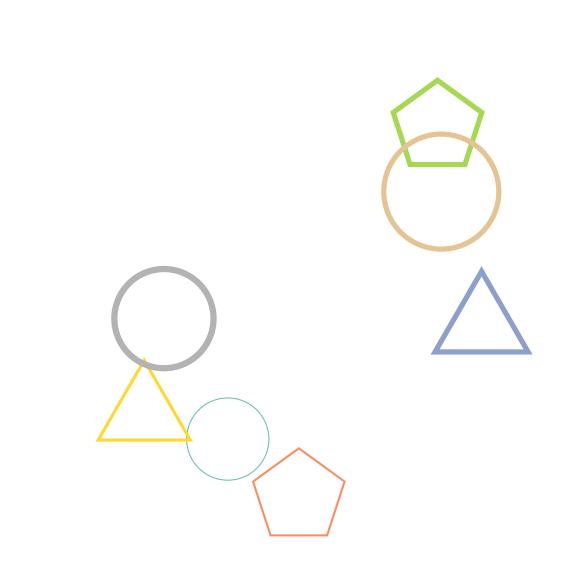[{"shape": "circle", "thickness": 0.5, "radius": 0.36, "center": [0.394, 0.239]}, {"shape": "pentagon", "thickness": 1, "radius": 0.42, "center": [0.517, 0.139]}, {"shape": "triangle", "thickness": 2.5, "radius": 0.47, "center": [0.834, 0.436]}, {"shape": "pentagon", "thickness": 2.5, "radius": 0.4, "center": [0.758, 0.779]}, {"shape": "triangle", "thickness": 1.5, "radius": 0.46, "center": [0.25, 0.283]}, {"shape": "circle", "thickness": 2.5, "radius": 0.5, "center": [0.764, 0.667]}, {"shape": "circle", "thickness": 3, "radius": 0.43, "center": [0.284, 0.447]}]